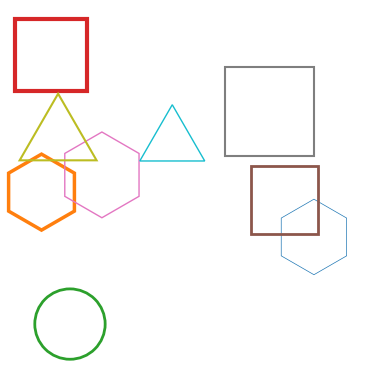[{"shape": "hexagon", "thickness": 0.5, "radius": 0.49, "center": [0.815, 0.385]}, {"shape": "hexagon", "thickness": 2.5, "radius": 0.49, "center": [0.108, 0.501]}, {"shape": "circle", "thickness": 2, "radius": 0.46, "center": [0.182, 0.158]}, {"shape": "square", "thickness": 3, "radius": 0.47, "center": [0.132, 0.857]}, {"shape": "square", "thickness": 2, "radius": 0.44, "center": [0.739, 0.481]}, {"shape": "hexagon", "thickness": 1, "radius": 0.56, "center": [0.265, 0.546]}, {"shape": "square", "thickness": 1.5, "radius": 0.58, "center": [0.699, 0.711]}, {"shape": "triangle", "thickness": 1.5, "radius": 0.58, "center": [0.151, 0.641]}, {"shape": "triangle", "thickness": 1, "radius": 0.49, "center": [0.447, 0.631]}]